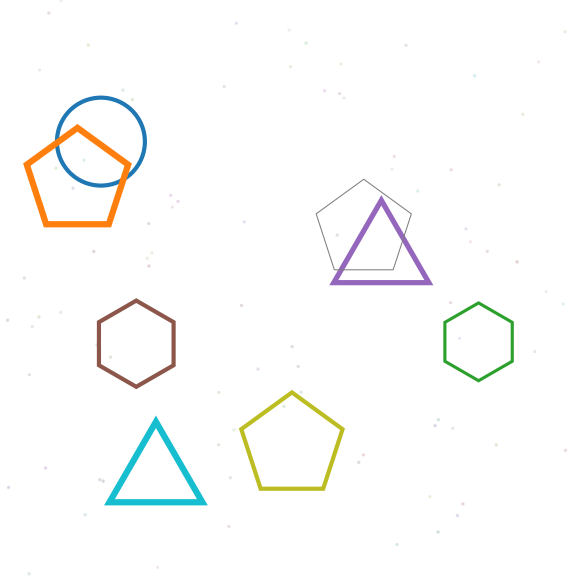[{"shape": "circle", "thickness": 2, "radius": 0.38, "center": [0.175, 0.754]}, {"shape": "pentagon", "thickness": 3, "radius": 0.46, "center": [0.134, 0.685]}, {"shape": "hexagon", "thickness": 1.5, "radius": 0.34, "center": [0.829, 0.407]}, {"shape": "triangle", "thickness": 2.5, "radius": 0.48, "center": [0.66, 0.557]}, {"shape": "hexagon", "thickness": 2, "radius": 0.37, "center": [0.236, 0.404]}, {"shape": "pentagon", "thickness": 0.5, "radius": 0.43, "center": [0.63, 0.602]}, {"shape": "pentagon", "thickness": 2, "radius": 0.46, "center": [0.505, 0.227]}, {"shape": "triangle", "thickness": 3, "radius": 0.46, "center": [0.27, 0.176]}]